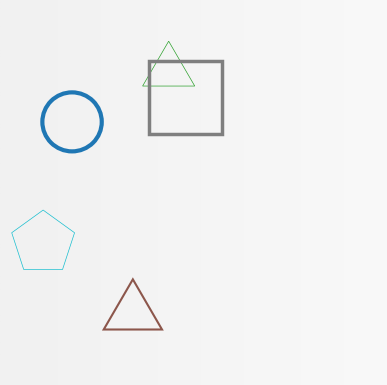[{"shape": "circle", "thickness": 3, "radius": 0.38, "center": [0.186, 0.683]}, {"shape": "triangle", "thickness": 0.5, "radius": 0.39, "center": [0.435, 0.815]}, {"shape": "triangle", "thickness": 1.5, "radius": 0.43, "center": [0.343, 0.188]}, {"shape": "square", "thickness": 2.5, "radius": 0.47, "center": [0.478, 0.747]}, {"shape": "pentagon", "thickness": 0.5, "radius": 0.43, "center": [0.111, 0.369]}]